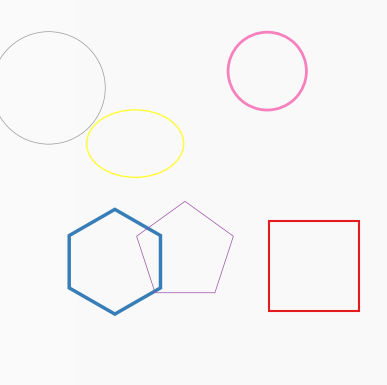[{"shape": "square", "thickness": 1.5, "radius": 0.58, "center": [0.809, 0.31]}, {"shape": "hexagon", "thickness": 2.5, "radius": 0.68, "center": [0.296, 0.32]}, {"shape": "pentagon", "thickness": 0.5, "radius": 0.66, "center": [0.477, 0.346]}, {"shape": "oval", "thickness": 1, "radius": 0.63, "center": [0.349, 0.627]}, {"shape": "circle", "thickness": 2, "radius": 0.51, "center": [0.69, 0.815]}, {"shape": "circle", "thickness": 0.5, "radius": 0.73, "center": [0.126, 0.772]}]